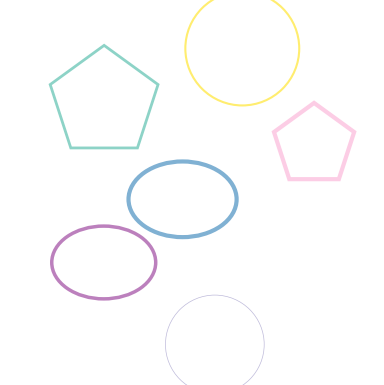[{"shape": "pentagon", "thickness": 2, "radius": 0.74, "center": [0.27, 0.735]}, {"shape": "circle", "thickness": 0.5, "radius": 0.64, "center": [0.558, 0.105]}, {"shape": "oval", "thickness": 3, "radius": 0.7, "center": [0.474, 0.482]}, {"shape": "pentagon", "thickness": 3, "radius": 0.55, "center": [0.816, 0.623]}, {"shape": "oval", "thickness": 2.5, "radius": 0.68, "center": [0.269, 0.318]}, {"shape": "circle", "thickness": 1.5, "radius": 0.74, "center": [0.629, 0.874]}]